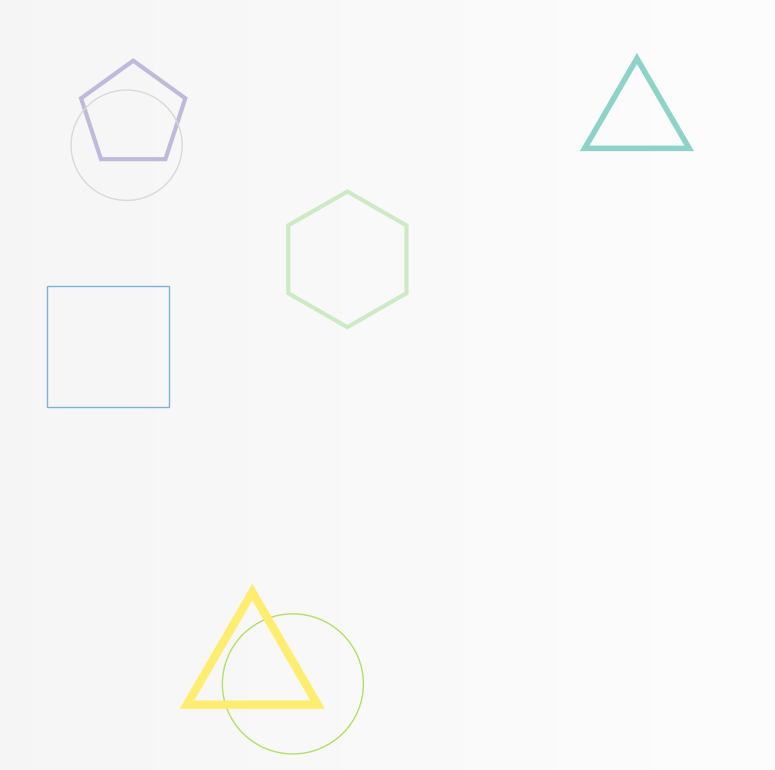[{"shape": "triangle", "thickness": 2, "radius": 0.39, "center": [0.822, 0.846]}, {"shape": "pentagon", "thickness": 1.5, "radius": 0.35, "center": [0.172, 0.85]}, {"shape": "square", "thickness": 0.5, "radius": 0.39, "center": [0.139, 0.549]}, {"shape": "circle", "thickness": 0.5, "radius": 0.45, "center": [0.378, 0.112]}, {"shape": "circle", "thickness": 0.5, "radius": 0.36, "center": [0.163, 0.811]}, {"shape": "hexagon", "thickness": 1.5, "radius": 0.44, "center": [0.448, 0.663]}, {"shape": "triangle", "thickness": 3, "radius": 0.49, "center": [0.326, 0.134]}]